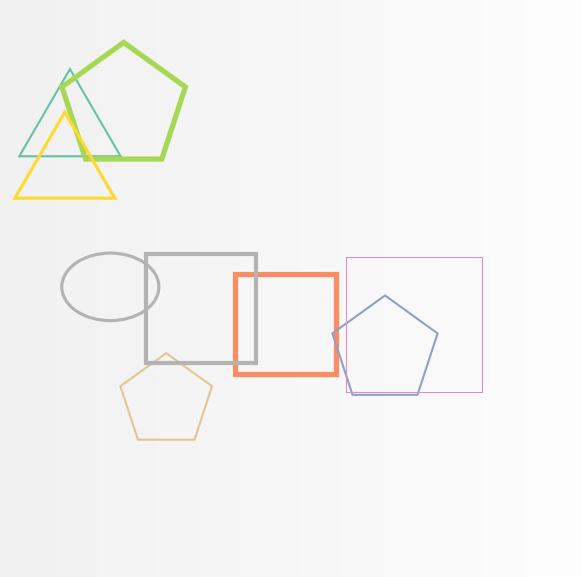[{"shape": "triangle", "thickness": 1, "radius": 0.5, "center": [0.12, 0.779]}, {"shape": "square", "thickness": 2.5, "radius": 0.43, "center": [0.491, 0.439]}, {"shape": "pentagon", "thickness": 1, "radius": 0.48, "center": [0.662, 0.392]}, {"shape": "square", "thickness": 0.5, "radius": 0.59, "center": [0.712, 0.438]}, {"shape": "pentagon", "thickness": 2.5, "radius": 0.56, "center": [0.213, 0.814]}, {"shape": "triangle", "thickness": 1.5, "radius": 0.5, "center": [0.112, 0.706]}, {"shape": "pentagon", "thickness": 1, "radius": 0.41, "center": [0.286, 0.305]}, {"shape": "square", "thickness": 2, "radius": 0.47, "center": [0.346, 0.465]}, {"shape": "oval", "thickness": 1.5, "radius": 0.42, "center": [0.19, 0.502]}]